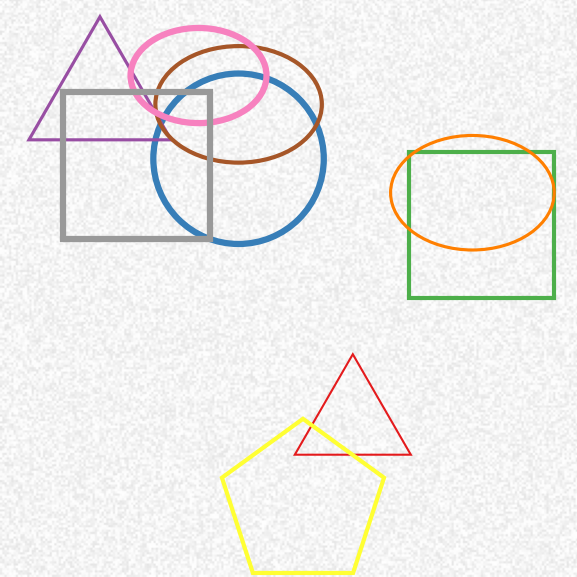[{"shape": "triangle", "thickness": 1, "radius": 0.58, "center": [0.611, 0.27]}, {"shape": "circle", "thickness": 3, "radius": 0.74, "center": [0.413, 0.724]}, {"shape": "square", "thickness": 2, "radius": 0.63, "center": [0.834, 0.61]}, {"shape": "triangle", "thickness": 1.5, "radius": 0.71, "center": [0.173, 0.828]}, {"shape": "oval", "thickness": 1.5, "radius": 0.71, "center": [0.818, 0.665]}, {"shape": "pentagon", "thickness": 2, "radius": 0.74, "center": [0.525, 0.126]}, {"shape": "oval", "thickness": 2, "radius": 0.72, "center": [0.413, 0.818]}, {"shape": "oval", "thickness": 3, "radius": 0.59, "center": [0.344, 0.868]}, {"shape": "square", "thickness": 3, "radius": 0.64, "center": [0.236, 0.713]}]